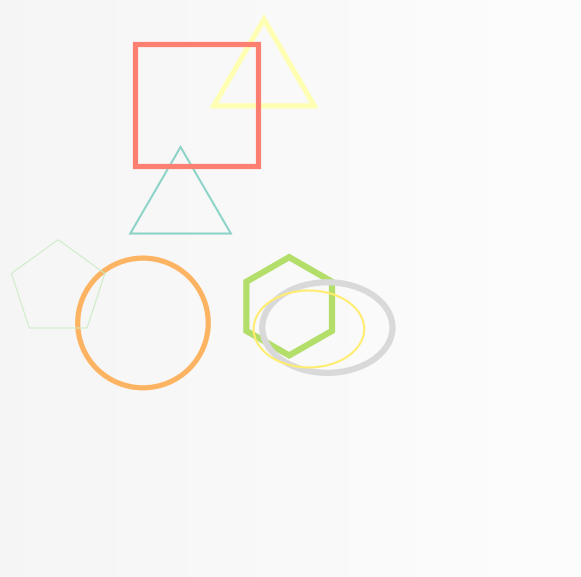[{"shape": "triangle", "thickness": 1, "radius": 0.5, "center": [0.311, 0.645]}, {"shape": "triangle", "thickness": 2.5, "radius": 0.5, "center": [0.454, 0.866]}, {"shape": "square", "thickness": 2.5, "radius": 0.53, "center": [0.338, 0.817]}, {"shape": "circle", "thickness": 2.5, "radius": 0.56, "center": [0.246, 0.44]}, {"shape": "hexagon", "thickness": 3, "radius": 0.43, "center": [0.498, 0.469]}, {"shape": "oval", "thickness": 3, "radius": 0.56, "center": [0.563, 0.432]}, {"shape": "pentagon", "thickness": 0.5, "radius": 0.42, "center": [0.1, 0.5]}, {"shape": "oval", "thickness": 1, "radius": 0.48, "center": [0.531, 0.429]}]